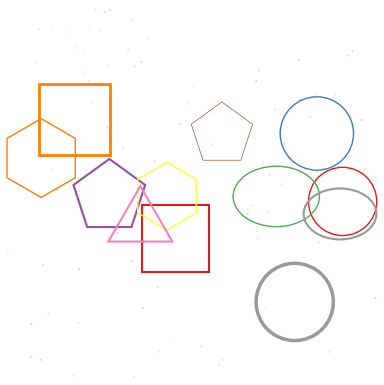[{"shape": "circle", "thickness": 1, "radius": 0.44, "center": [0.89, 0.477]}, {"shape": "square", "thickness": 1.5, "radius": 0.44, "center": [0.457, 0.38]}, {"shape": "circle", "thickness": 1, "radius": 0.48, "center": [0.823, 0.653]}, {"shape": "oval", "thickness": 1, "radius": 0.56, "center": [0.718, 0.49]}, {"shape": "pentagon", "thickness": 1.5, "radius": 0.49, "center": [0.284, 0.489]}, {"shape": "hexagon", "thickness": 1, "radius": 0.51, "center": [0.107, 0.59]}, {"shape": "square", "thickness": 2, "radius": 0.46, "center": [0.193, 0.69]}, {"shape": "hexagon", "thickness": 1, "radius": 0.44, "center": [0.434, 0.491]}, {"shape": "pentagon", "thickness": 0.5, "radius": 0.42, "center": [0.576, 0.651]}, {"shape": "triangle", "thickness": 1.5, "radius": 0.48, "center": [0.364, 0.421]}, {"shape": "circle", "thickness": 2.5, "radius": 0.5, "center": [0.765, 0.216]}, {"shape": "oval", "thickness": 1.5, "radius": 0.47, "center": [0.883, 0.444]}]